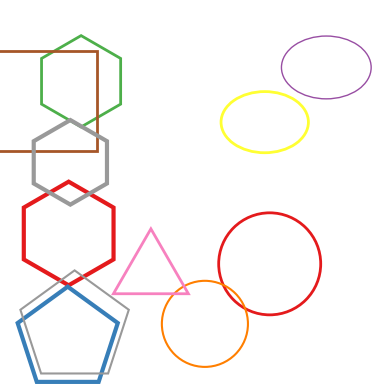[{"shape": "circle", "thickness": 2, "radius": 0.66, "center": [0.701, 0.315]}, {"shape": "hexagon", "thickness": 3, "radius": 0.67, "center": [0.178, 0.394]}, {"shape": "pentagon", "thickness": 3, "radius": 0.68, "center": [0.176, 0.119]}, {"shape": "hexagon", "thickness": 2, "radius": 0.59, "center": [0.211, 0.789]}, {"shape": "oval", "thickness": 1, "radius": 0.58, "center": [0.848, 0.825]}, {"shape": "circle", "thickness": 1.5, "radius": 0.56, "center": [0.532, 0.159]}, {"shape": "oval", "thickness": 2, "radius": 0.57, "center": [0.688, 0.683]}, {"shape": "square", "thickness": 2, "radius": 0.65, "center": [0.122, 0.737]}, {"shape": "triangle", "thickness": 2, "radius": 0.56, "center": [0.392, 0.293]}, {"shape": "hexagon", "thickness": 3, "radius": 0.55, "center": [0.183, 0.578]}, {"shape": "pentagon", "thickness": 1.5, "radius": 0.74, "center": [0.194, 0.15]}]